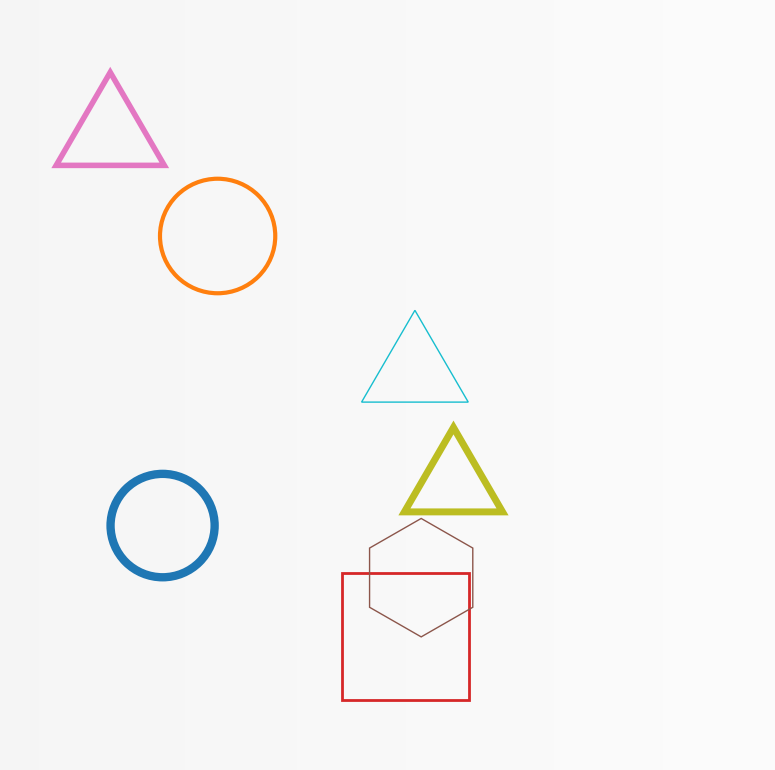[{"shape": "circle", "thickness": 3, "radius": 0.34, "center": [0.21, 0.317]}, {"shape": "circle", "thickness": 1.5, "radius": 0.37, "center": [0.281, 0.694]}, {"shape": "square", "thickness": 1, "radius": 0.41, "center": [0.523, 0.173]}, {"shape": "hexagon", "thickness": 0.5, "radius": 0.38, "center": [0.543, 0.25]}, {"shape": "triangle", "thickness": 2, "radius": 0.4, "center": [0.142, 0.826]}, {"shape": "triangle", "thickness": 2.5, "radius": 0.37, "center": [0.585, 0.372]}, {"shape": "triangle", "thickness": 0.5, "radius": 0.4, "center": [0.535, 0.518]}]